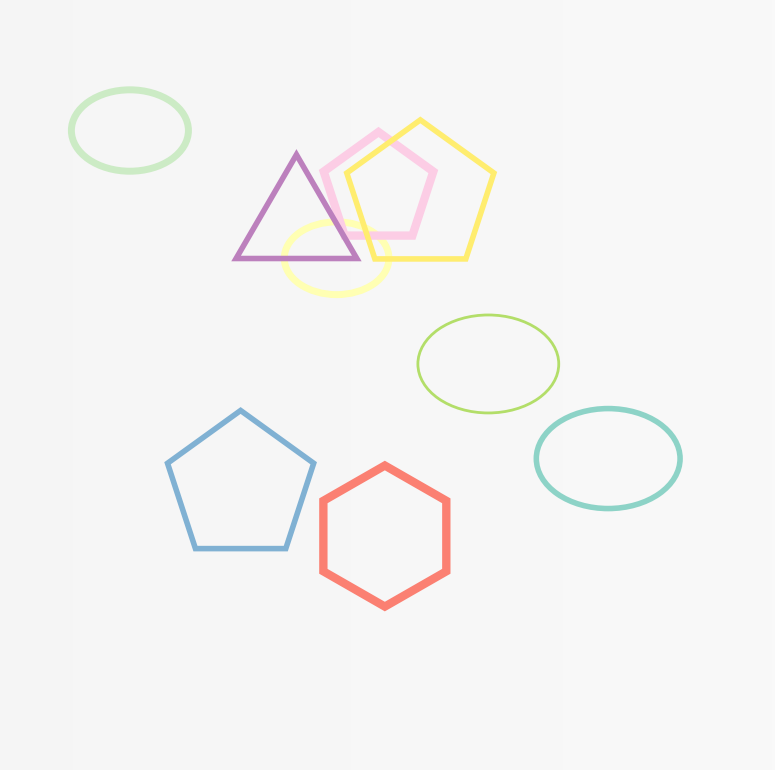[{"shape": "oval", "thickness": 2, "radius": 0.46, "center": [0.785, 0.404]}, {"shape": "oval", "thickness": 2.5, "radius": 0.34, "center": [0.434, 0.665]}, {"shape": "hexagon", "thickness": 3, "radius": 0.46, "center": [0.497, 0.304]}, {"shape": "pentagon", "thickness": 2, "radius": 0.5, "center": [0.31, 0.368]}, {"shape": "oval", "thickness": 1, "radius": 0.45, "center": [0.63, 0.527]}, {"shape": "pentagon", "thickness": 3, "radius": 0.37, "center": [0.488, 0.754]}, {"shape": "triangle", "thickness": 2, "radius": 0.45, "center": [0.383, 0.709]}, {"shape": "oval", "thickness": 2.5, "radius": 0.38, "center": [0.168, 0.831]}, {"shape": "pentagon", "thickness": 2, "radius": 0.5, "center": [0.542, 0.744]}]